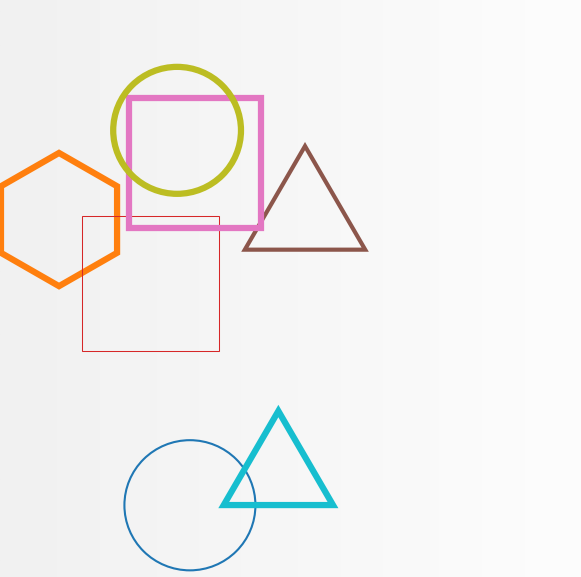[{"shape": "circle", "thickness": 1, "radius": 0.56, "center": [0.327, 0.124]}, {"shape": "hexagon", "thickness": 3, "radius": 0.58, "center": [0.102, 0.619]}, {"shape": "square", "thickness": 0.5, "radius": 0.59, "center": [0.259, 0.509]}, {"shape": "triangle", "thickness": 2, "radius": 0.6, "center": [0.525, 0.627]}, {"shape": "square", "thickness": 3, "radius": 0.56, "center": [0.336, 0.717]}, {"shape": "circle", "thickness": 3, "radius": 0.55, "center": [0.305, 0.773]}, {"shape": "triangle", "thickness": 3, "radius": 0.54, "center": [0.479, 0.179]}]